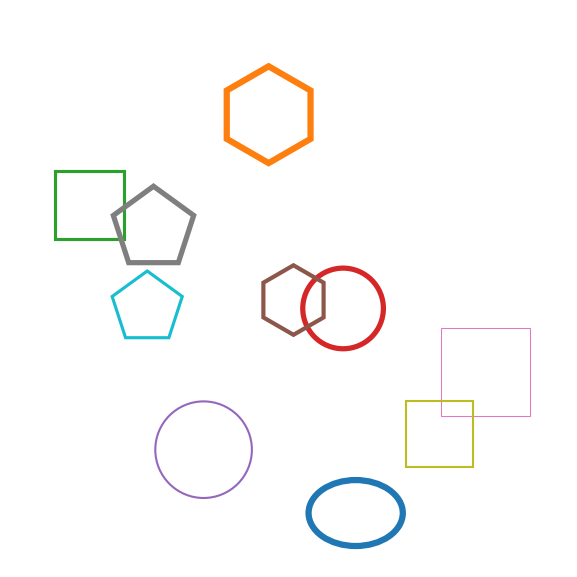[{"shape": "oval", "thickness": 3, "radius": 0.41, "center": [0.616, 0.111]}, {"shape": "hexagon", "thickness": 3, "radius": 0.42, "center": [0.465, 0.801]}, {"shape": "square", "thickness": 1.5, "radius": 0.3, "center": [0.155, 0.644]}, {"shape": "circle", "thickness": 2.5, "radius": 0.35, "center": [0.594, 0.465]}, {"shape": "circle", "thickness": 1, "radius": 0.42, "center": [0.353, 0.22]}, {"shape": "hexagon", "thickness": 2, "radius": 0.3, "center": [0.508, 0.48]}, {"shape": "square", "thickness": 0.5, "radius": 0.38, "center": [0.841, 0.355]}, {"shape": "pentagon", "thickness": 2.5, "radius": 0.37, "center": [0.266, 0.603]}, {"shape": "square", "thickness": 1, "radius": 0.29, "center": [0.761, 0.247]}, {"shape": "pentagon", "thickness": 1.5, "radius": 0.32, "center": [0.255, 0.466]}]